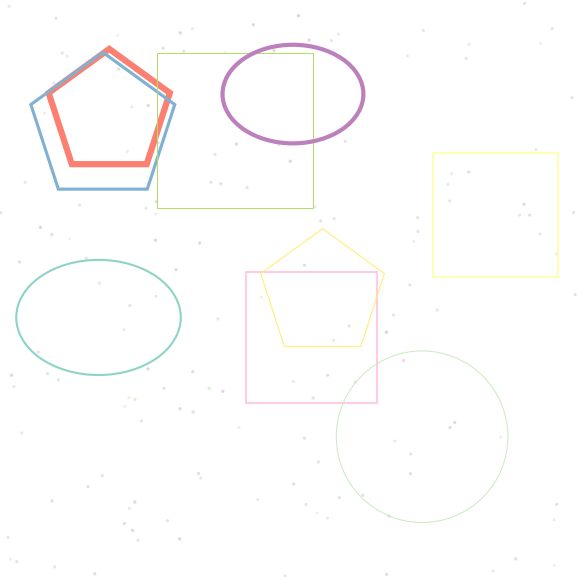[{"shape": "oval", "thickness": 1, "radius": 0.71, "center": [0.171, 0.449]}, {"shape": "square", "thickness": 1, "radius": 0.54, "center": [0.858, 0.627]}, {"shape": "pentagon", "thickness": 3, "radius": 0.55, "center": [0.189, 0.804]}, {"shape": "pentagon", "thickness": 1.5, "radius": 0.65, "center": [0.178, 0.778]}, {"shape": "square", "thickness": 0.5, "radius": 0.67, "center": [0.407, 0.773]}, {"shape": "square", "thickness": 1, "radius": 0.57, "center": [0.54, 0.415]}, {"shape": "oval", "thickness": 2, "radius": 0.61, "center": [0.507, 0.836]}, {"shape": "circle", "thickness": 0.5, "radius": 0.74, "center": [0.731, 0.243]}, {"shape": "pentagon", "thickness": 0.5, "radius": 0.56, "center": [0.559, 0.49]}]